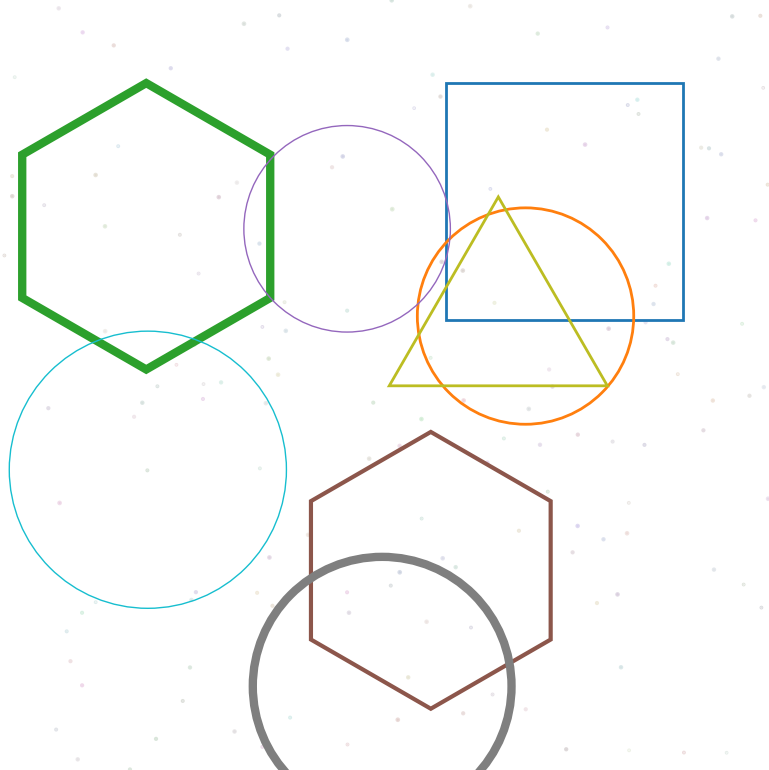[{"shape": "square", "thickness": 1, "radius": 0.77, "center": [0.733, 0.739]}, {"shape": "circle", "thickness": 1, "radius": 0.7, "center": [0.683, 0.59]}, {"shape": "hexagon", "thickness": 3, "radius": 0.93, "center": [0.19, 0.706]}, {"shape": "circle", "thickness": 0.5, "radius": 0.67, "center": [0.451, 0.703]}, {"shape": "hexagon", "thickness": 1.5, "radius": 0.9, "center": [0.559, 0.259]}, {"shape": "circle", "thickness": 3, "radius": 0.84, "center": [0.496, 0.109]}, {"shape": "triangle", "thickness": 1, "radius": 0.82, "center": [0.647, 0.581]}, {"shape": "circle", "thickness": 0.5, "radius": 0.9, "center": [0.192, 0.39]}]